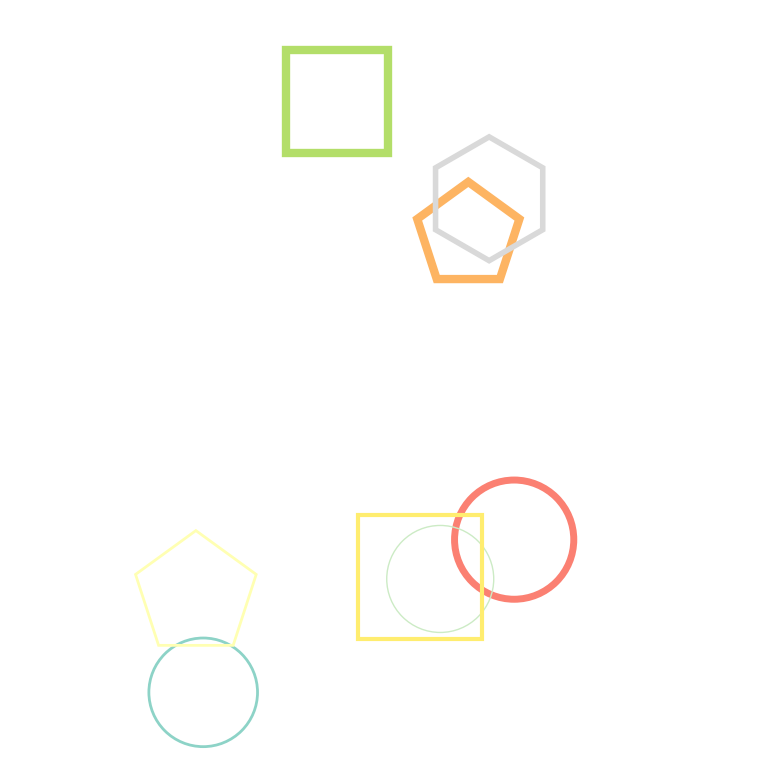[{"shape": "circle", "thickness": 1, "radius": 0.35, "center": [0.264, 0.101]}, {"shape": "pentagon", "thickness": 1, "radius": 0.41, "center": [0.254, 0.229]}, {"shape": "circle", "thickness": 2.5, "radius": 0.39, "center": [0.668, 0.299]}, {"shape": "pentagon", "thickness": 3, "radius": 0.35, "center": [0.608, 0.694]}, {"shape": "square", "thickness": 3, "radius": 0.33, "center": [0.438, 0.868]}, {"shape": "hexagon", "thickness": 2, "radius": 0.4, "center": [0.635, 0.742]}, {"shape": "circle", "thickness": 0.5, "radius": 0.35, "center": [0.572, 0.248]}, {"shape": "square", "thickness": 1.5, "radius": 0.4, "center": [0.546, 0.251]}]